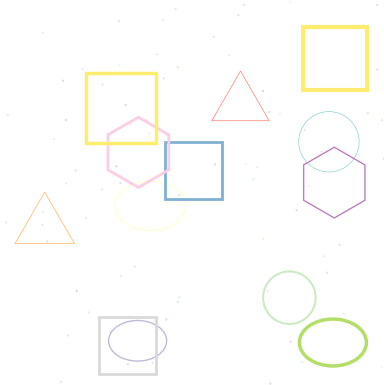[{"shape": "circle", "thickness": 0.5, "radius": 0.39, "center": [0.854, 0.632]}, {"shape": "oval", "thickness": 0.5, "radius": 0.46, "center": [0.39, 0.465]}, {"shape": "oval", "thickness": 1, "radius": 0.38, "center": [0.357, 0.115]}, {"shape": "triangle", "thickness": 0.5, "radius": 0.43, "center": [0.625, 0.729]}, {"shape": "square", "thickness": 2, "radius": 0.37, "center": [0.502, 0.558]}, {"shape": "triangle", "thickness": 0.5, "radius": 0.45, "center": [0.116, 0.412]}, {"shape": "oval", "thickness": 2.5, "radius": 0.44, "center": [0.865, 0.11]}, {"shape": "hexagon", "thickness": 2, "radius": 0.46, "center": [0.359, 0.604]}, {"shape": "square", "thickness": 2, "radius": 0.36, "center": [0.331, 0.103]}, {"shape": "hexagon", "thickness": 1, "radius": 0.46, "center": [0.868, 0.526]}, {"shape": "circle", "thickness": 1.5, "radius": 0.34, "center": [0.752, 0.227]}, {"shape": "square", "thickness": 2.5, "radius": 0.45, "center": [0.314, 0.719]}, {"shape": "square", "thickness": 3, "radius": 0.41, "center": [0.87, 0.848]}]